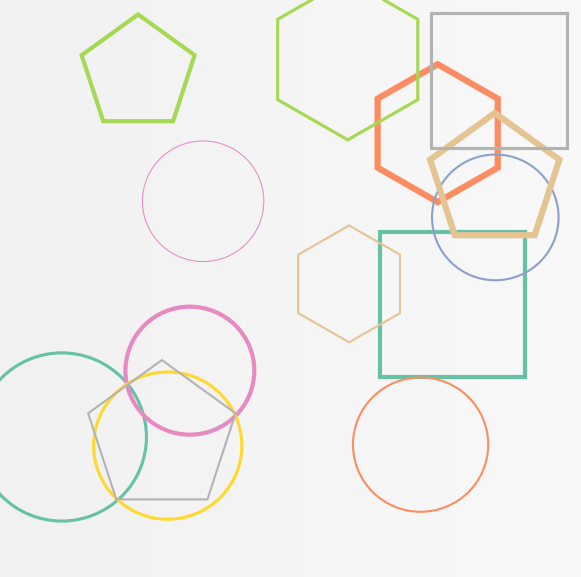[{"shape": "square", "thickness": 2, "radius": 0.63, "center": [0.779, 0.472]}, {"shape": "circle", "thickness": 1.5, "radius": 0.73, "center": [0.106, 0.242]}, {"shape": "hexagon", "thickness": 3, "radius": 0.6, "center": [0.753, 0.769]}, {"shape": "circle", "thickness": 1, "radius": 0.58, "center": [0.724, 0.229]}, {"shape": "circle", "thickness": 1, "radius": 0.54, "center": [0.852, 0.623]}, {"shape": "circle", "thickness": 0.5, "radius": 0.52, "center": [0.349, 0.651]}, {"shape": "circle", "thickness": 2, "radius": 0.55, "center": [0.327, 0.357]}, {"shape": "hexagon", "thickness": 1.5, "radius": 0.7, "center": [0.598, 0.896]}, {"shape": "pentagon", "thickness": 2, "radius": 0.51, "center": [0.238, 0.872]}, {"shape": "circle", "thickness": 1.5, "radius": 0.64, "center": [0.289, 0.228]}, {"shape": "hexagon", "thickness": 1, "radius": 0.51, "center": [0.601, 0.508]}, {"shape": "pentagon", "thickness": 3, "radius": 0.58, "center": [0.851, 0.686]}, {"shape": "square", "thickness": 1.5, "radius": 0.58, "center": [0.859, 0.859]}, {"shape": "pentagon", "thickness": 1, "radius": 0.67, "center": [0.278, 0.242]}]